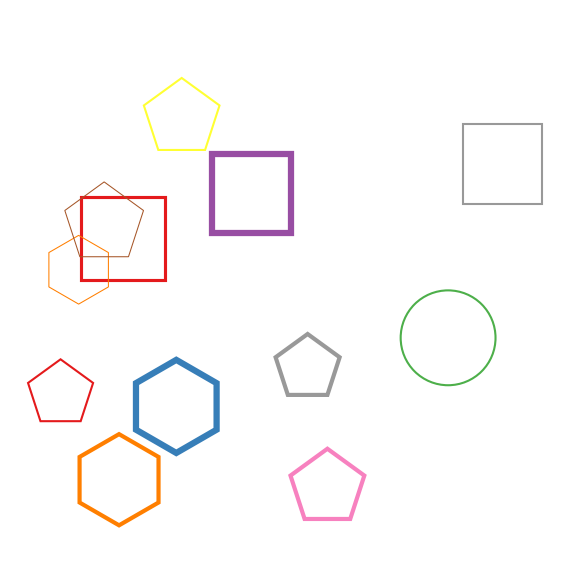[{"shape": "square", "thickness": 1.5, "radius": 0.36, "center": [0.214, 0.586]}, {"shape": "pentagon", "thickness": 1, "radius": 0.3, "center": [0.105, 0.318]}, {"shape": "hexagon", "thickness": 3, "radius": 0.4, "center": [0.305, 0.295]}, {"shape": "circle", "thickness": 1, "radius": 0.41, "center": [0.776, 0.414]}, {"shape": "square", "thickness": 3, "radius": 0.34, "center": [0.435, 0.664]}, {"shape": "hexagon", "thickness": 2, "radius": 0.39, "center": [0.206, 0.168]}, {"shape": "hexagon", "thickness": 0.5, "radius": 0.3, "center": [0.136, 0.532]}, {"shape": "pentagon", "thickness": 1, "radius": 0.34, "center": [0.315, 0.795]}, {"shape": "pentagon", "thickness": 0.5, "radius": 0.36, "center": [0.18, 0.613]}, {"shape": "pentagon", "thickness": 2, "radius": 0.34, "center": [0.567, 0.155]}, {"shape": "square", "thickness": 1, "radius": 0.34, "center": [0.87, 0.715]}, {"shape": "pentagon", "thickness": 2, "radius": 0.29, "center": [0.533, 0.362]}]